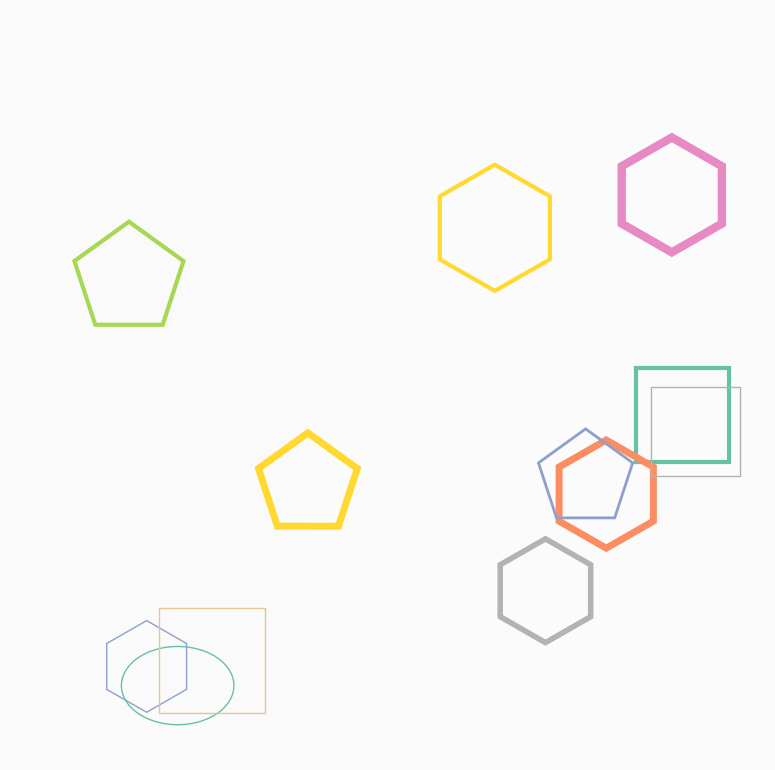[{"shape": "oval", "thickness": 0.5, "radius": 0.36, "center": [0.229, 0.11]}, {"shape": "square", "thickness": 1.5, "radius": 0.3, "center": [0.881, 0.461]}, {"shape": "hexagon", "thickness": 2.5, "radius": 0.35, "center": [0.782, 0.358]}, {"shape": "hexagon", "thickness": 0.5, "radius": 0.3, "center": [0.189, 0.135]}, {"shape": "pentagon", "thickness": 1, "radius": 0.32, "center": [0.756, 0.379]}, {"shape": "hexagon", "thickness": 3, "radius": 0.37, "center": [0.867, 0.747]}, {"shape": "pentagon", "thickness": 1.5, "radius": 0.37, "center": [0.166, 0.638]}, {"shape": "pentagon", "thickness": 2.5, "radius": 0.34, "center": [0.397, 0.371]}, {"shape": "hexagon", "thickness": 1.5, "radius": 0.41, "center": [0.639, 0.704]}, {"shape": "square", "thickness": 0.5, "radius": 0.34, "center": [0.274, 0.142]}, {"shape": "square", "thickness": 0.5, "radius": 0.29, "center": [0.897, 0.44]}, {"shape": "hexagon", "thickness": 2, "radius": 0.34, "center": [0.704, 0.233]}]